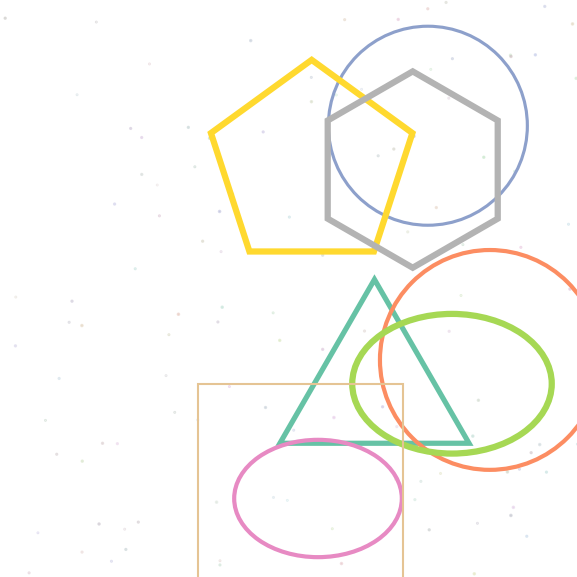[{"shape": "triangle", "thickness": 2.5, "radius": 0.95, "center": [0.648, 0.326]}, {"shape": "circle", "thickness": 2, "radius": 0.95, "center": [0.848, 0.376]}, {"shape": "circle", "thickness": 1.5, "radius": 0.86, "center": [0.741, 0.781]}, {"shape": "oval", "thickness": 2, "radius": 0.73, "center": [0.551, 0.136]}, {"shape": "oval", "thickness": 3, "radius": 0.86, "center": [0.783, 0.335]}, {"shape": "pentagon", "thickness": 3, "radius": 0.92, "center": [0.54, 0.712]}, {"shape": "square", "thickness": 1, "radius": 0.89, "center": [0.52, 0.157]}, {"shape": "hexagon", "thickness": 3, "radius": 0.85, "center": [0.715, 0.706]}]